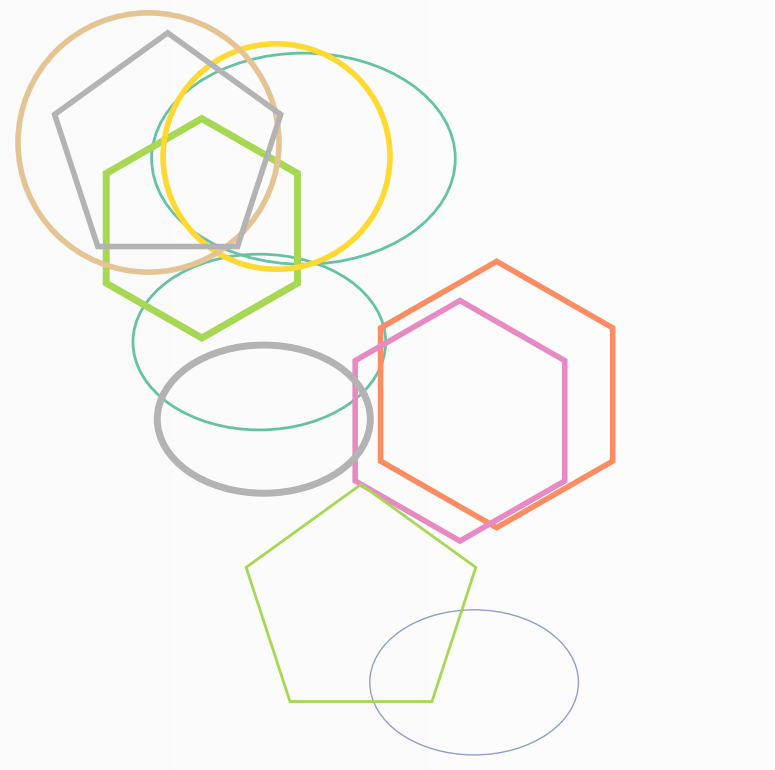[{"shape": "oval", "thickness": 1, "radius": 0.98, "center": [0.392, 0.794]}, {"shape": "oval", "thickness": 1, "radius": 0.82, "center": [0.335, 0.556]}, {"shape": "hexagon", "thickness": 2, "radius": 0.86, "center": [0.641, 0.488]}, {"shape": "oval", "thickness": 0.5, "radius": 0.67, "center": [0.612, 0.114]}, {"shape": "hexagon", "thickness": 2, "radius": 0.78, "center": [0.593, 0.454]}, {"shape": "hexagon", "thickness": 2.5, "radius": 0.71, "center": [0.26, 0.704]}, {"shape": "pentagon", "thickness": 1, "radius": 0.78, "center": [0.466, 0.215]}, {"shape": "circle", "thickness": 2, "radius": 0.73, "center": [0.357, 0.797]}, {"shape": "circle", "thickness": 2, "radius": 0.84, "center": [0.192, 0.815]}, {"shape": "pentagon", "thickness": 2, "radius": 0.77, "center": [0.216, 0.804]}, {"shape": "oval", "thickness": 2.5, "radius": 0.69, "center": [0.34, 0.456]}]